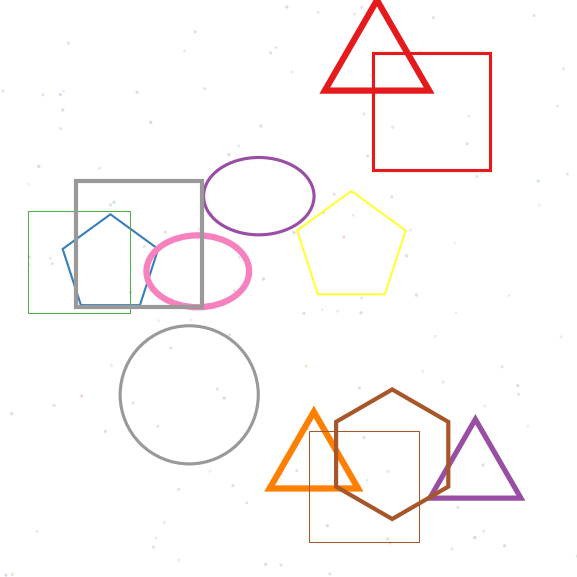[{"shape": "square", "thickness": 1.5, "radius": 0.51, "center": [0.746, 0.805]}, {"shape": "triangle", "thickness": 3, "radius": 0.52, "center": [0.653, 0.894]}, {"shape": "pentagon", "thickness": 1, "radius": 0.43, "center": [0.191, 0.541]}, {"shape": "square", "thickness": 0.5, "radius": 0.44, "center": [0.137, 0.546]}, {"shape": "triangle", "thickness": 2.5, "radius": 0.46, "center": [0.823, 0.182]}, {"shape": "oval", "thickness": 1.5, "radius": 0.48, "center": [0.448, 0.659]}, {"shape": "triangle", "thickness": 3, "radius": 0.44, "center": [0.543, 0.198]}, {"shape": "pentagon", "thickness": 1, "radius": 0.49, "center": [0.608, 0.57]}, {"shape": "square", "thickness": 0.5, "radius": 0.48, "center": [0.63, 0.157]}, {"shape": "hexagon", "thickness": 2, "radius": 0.56, "center": [0.679, 0.213]}, {"shape": "oval", "thickness": 3, "radius": 0.44, "center": [0.342, 0.529]}, {"shape": "square", "thickness": 2, "radius": 0.55, "center": [0.24, 0.576]}, {"shape": "circle", "thickness": 1.5, "radius": 0.6, "center": [0.328, 0.315]}]